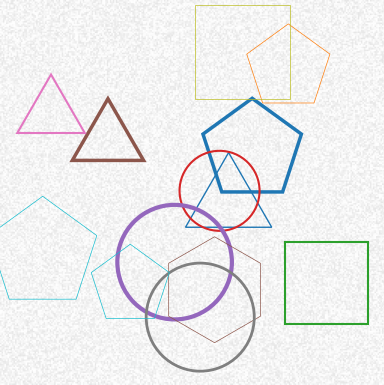[{"shape": "pentagon", "thickness": 2.5, "radius": 0.67, "center": [0.655, 0.61]}, {"shape": "triangle", "thickness": 1, "radius": 0.65, "center": [0.594, 0.474]}, {"shape": "pentagon", "thickness": 0.5, "radius": 0.57, "center": [0.749, 0.824]}, {"shape": "square", "thickness": 1.5, "radius": 0.53, "center": [0.848, 0.265]}, {"shape": "circle", "thickness": 1.5, "radius": 0.52, "center": [0.57, 0.504]}, {"shape": "circle", "thickness": 3, "radius": 0.74, "center": [0.454, 0.319]}, {"shape": "hexagon", "thickness": 0.5, "radius": 0.69, "center": [0.557, 0.247]}, {"shape": "triangle", "thickness": 2.5, "radius": 0.53, "center": [0.28, 0.637]}, {"shape": "triangle", "thickness": 1.5, "radius": 0.51, "center": [0.133, 0.705]}, {"shape": "circle", "thickness": 2, "radius": 0.7, "center": [0.52, 0.176]}, {"shape": "square", "thickness": 0.5, "radius": 0.61, "center": [0.63, 0.865]}, {"shape": "pentagon", "thickness": 0.5, "radius": 0.74, "center": [0.111, 0.342]}, {"shape": "pentagon", "thickness": 0.5, "radius": 0.53, "center": [0.338, 0.259]}]